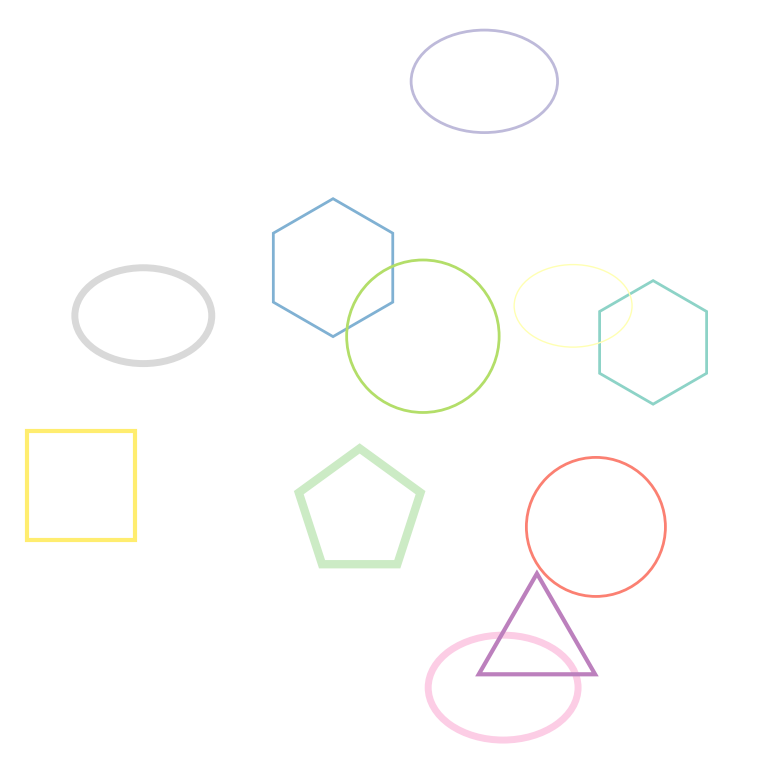[{"shape": "hexagon", "thickness": 1, "radius": 0.4, "center": [0.848, 0.555]}, {"shape": "oval", "thickness": 0.5, "radius": 0.38, "center": [0.744, 0.603]}, {"shape": "oval", "thickness": 1, "radius": 0.48, "center": [0.629, 0.894]}, {"shape": "circle", "thickness": 1, "radius": 0.45, "center": [0.774, 0.316]}, {"shape": "hexagon", "thickness": 1, "radius": 0.45, "center": [0.433, 0.652]}, {"shape": "circle", "thickness": 1, "radius": 0.5, "center": [0.549, 0.563]}, {"shape": "oval", "thickness": 2.5, "radius": 0.49, "center": [0.653, 0.107]}, {"shape": "oval", "thickness": 2.5, "radius": 0.44, "center": [0.186, 0.59]}, {"shape": "triangle", "thickness": 1.5, "radius": 0.44, "center": [0.697, 0.168]}, {"shape": "pentagon", "thickness": 3, "radius": 0.42, "center": [0.467, 0.334]}, {"shape": "square", "thickness": 1.5, "radius": 0.35, "center": [0.105, 0.369]}]